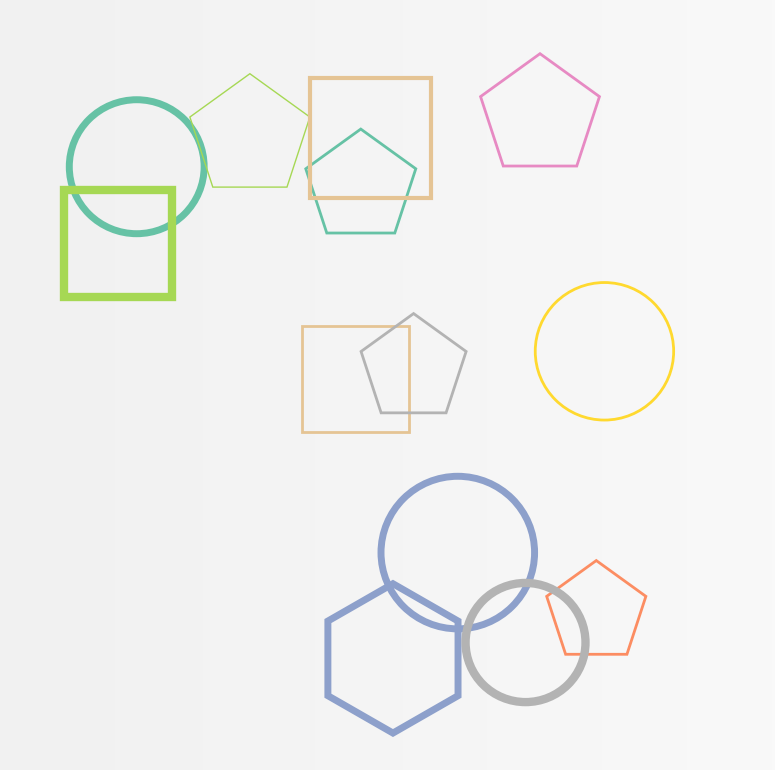[{"shape": "circle", "thickness": 2.5, "radius": 0.43, "center": [0.176, 0.783]}, {"shape": "pentagon", "thickness": 1, "radius": 0.37, "center": [0.466, 0.758]}, {"shape": "pentagon", "thickness": 1, "radius": 0.34, "center": [0.769, 0.205]}, {"shape": "circle", "thickness": 2.5, "radius": 0.5, "center": [0.591, 0.282]}, {"shape": "hexagon", "thickness": 2.5, "radius": 0.48, "center": [0.507, 0.145]}, {"shape": "pentagon", "thickness": 1, "radius": 0.4, "center": [0.697, 0.85]}, {"shape": "square", "thickness": 3, "radius": 0.35, "center": [0.152, 0.684]}, {"shape": "pentagon", "thickness": 0.5, "radius": 0.41, "center": [0.322, 0.823]}, {"shape": "circle", "thickness": 1, "radius": 0.45, "center": [0.78, 0.544]}, {"shape": "square", "thickness": 1.5, "radius": 0.39, "center": [0.478, 0.821]}, {"shape": "square", "thickness": 1, "radius": 0.34, "center": [0.459, 0.508]}, {"shape": "circle", "thickness": 3, "radius": 0.39, "center": [0.678, 0.166]}, {"shape": "pentagon", "thickness": 1, "radius": 0.36, "center": [0.534, 0.522]}]